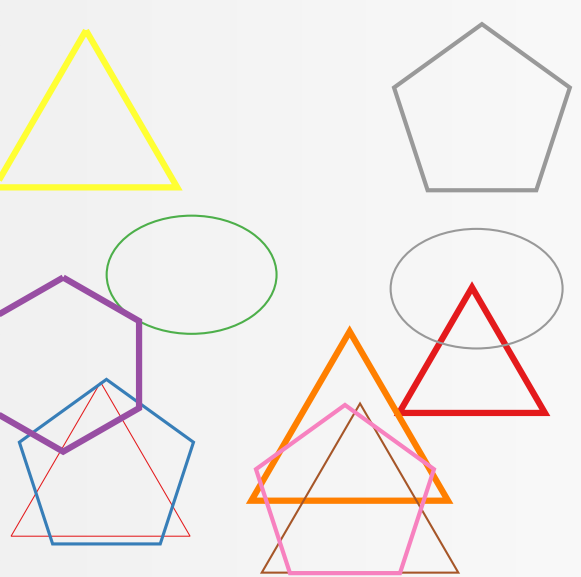[{"shape": "triangle", "thickness": 3, "radius": 0.72, "center": [0.812, 0.357]}, {"shape": "triangle", "thickness": 0.5, "radius": 0.89, "center": [0.173, 0.16]}, {"shape": "pentagon", "thickness": 1.5, "radius": 0.79, "center": [0.183, 0.185]}, {"shape": "oval", "thickness": 1, "radius": 0.73, "center": [0.33, 0.523]}, {"shape": "hexagon", "thickness": 3, "radius": 0.75, "center": [0.109, 0.368]}, {"shape": "triangle", "thickness": 3, "radius": 0.98, "center": [0.602, 0.23]}, {"shape": "triangle", "thickness": 3, "radius": 0.91, "center": [0.148, 0.765]}, {"shape": "triangle", "thickness": 1, "radius": 0.98, "center": [0.619, 0.105]}, {"shape": "pentagon", "thickness": 2, "radius": 0.8, "center": [0.594, 0.137]}, {"shape": "pentagon", "thickness": 2, "radius": 0.8, "center": [0.829, 0.798]}, {"shape": "oval", "thickness": 1, "radius": 0.74, "center": [0.82, 0.499]}]